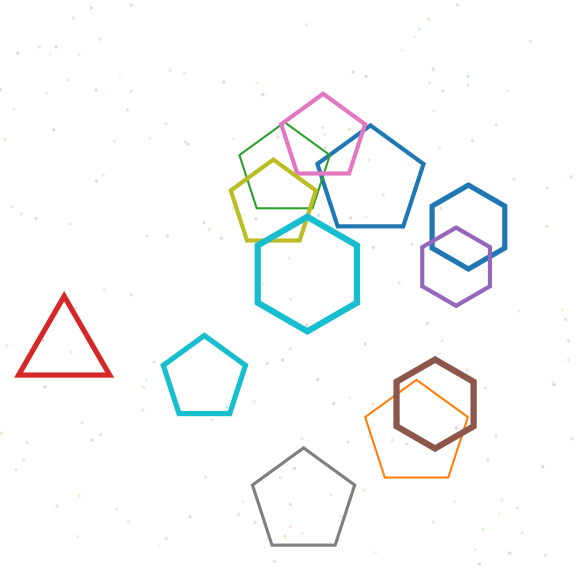[{"shape": "hexagon", "thickness": 2.5, "radius": 0.36, "center": [0.811, 0.606]}, {"shape": "pentagon", "thickness": 2, "radius": 0.48, "center": [0.641, 0.685]}, {"shape": "pentagon", "thickness": 1, "radius": 0.47, "center": [0.721, 0.248]}, {"shape": "pentagon", "thickness": 1, "radius": 0.41, "center": [0.493, 0.705]}, {"shape": "triangle", "thickness": 2.5, "radius": 0.46, "center": [0.111, 0.395]}, {"shape": "hexagon", "thickness": 2, "radius": 0.34, "center": [0.79, 0.537]}, {"shape": "hexagon", "thickness": 3, "radius": 0.39, "center": [0.753, 0.3]}, {"shape": "pentagon", "thickness": 2, "radius": 0.38, "center": [0.56, 0.76]}, {"shape": "pentagon", "thickness": 1.5, "radius": 0.47, "center": [0.526, 0.13]}, {"shape": "pentagon", "thickness": 2, "radius": 0.39, "center": [0.473, 0.645]}, {"shape": "hexagon", "thickness": 3, "radius": 0.5, "center": [0.532, 0.525]}, {"shape": "pentagon", "thickness": 2.5, "radius": 0.37, "center": [0.354, 0.343]}]